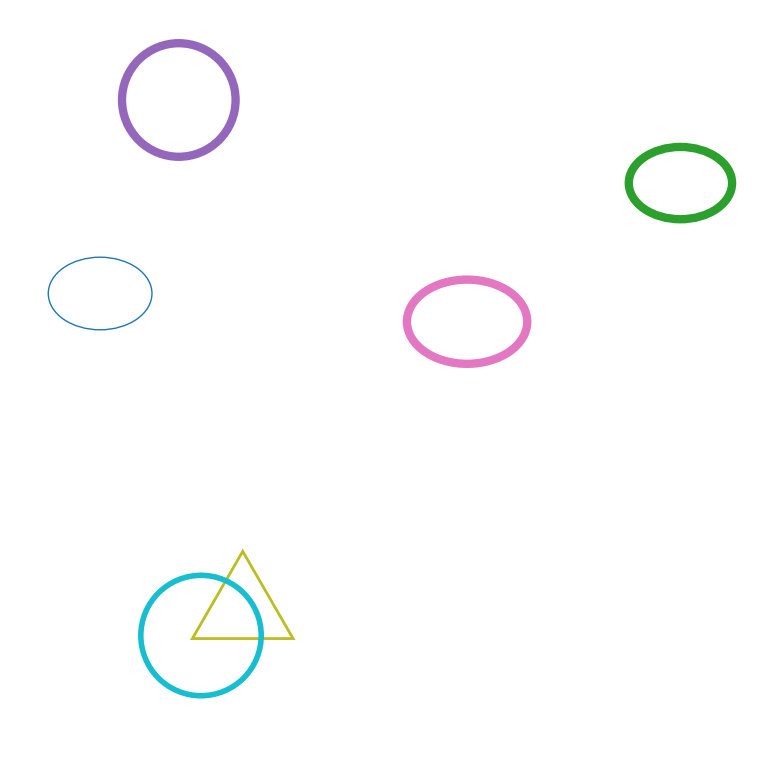[{"shape": "oval", "thickness": 0.5, "radius": 0.34, "center": [0.13, 0.619]}, {"shape": "oval", "thickness": 3, "radius": 0.34, "center": [0.884, 0.762]}, {"shape": "circle", "thickness": 3, "radius": 0.37, "center": [0.232, 0.87]}, {"shape": "oval", "thickness": 3, "radius": 0.39, "center": [0.607, 0.582]}, {"shape": "triangle", "thickness": 1, "radius": 0.38, "center": [0.315, 0.208]}, {"shape": "circle", "thickness": 2, "radius": 0.39, "center": [0.261, 0.175]}]